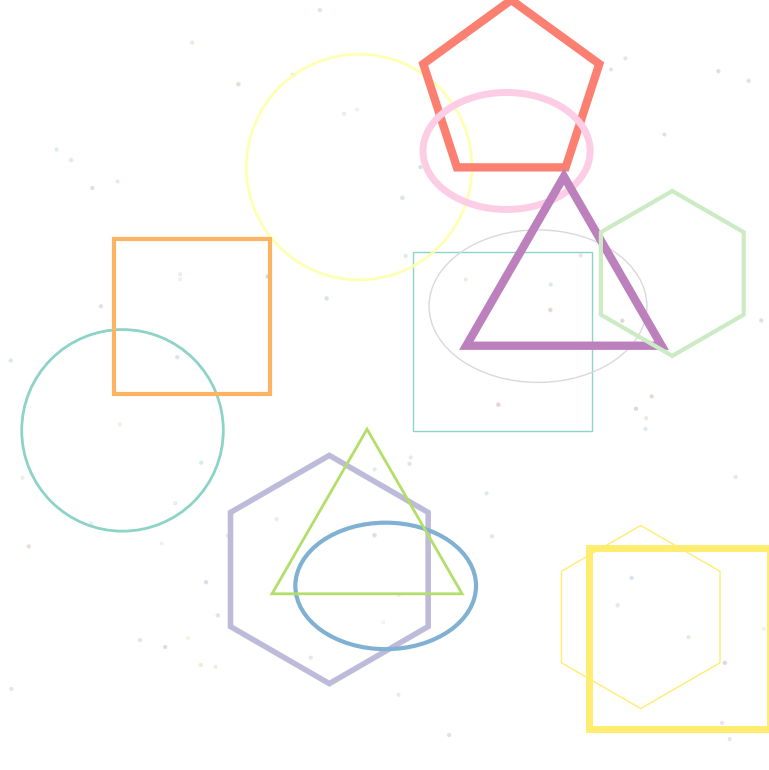[{"shape": "circle", "thickness": 1, "radius": 0.65, "center": [0.159, 0.441]}, {"shape": "square", "thickness": 0.5, "radius": 0.58, "center": [0.652, 0.556]}, {"shape": "circle", "thickness": 1, "radius": 0.73, "center": [0.466, 0.783]}, {"shape": "hexagon", "thickness": 2, "radius": 0.74, "center": [0.428, 0.26]}, {"shape": "pentagon", "thickness": 3, "radius": 0.6, "center": [0.664, 0.88]}, {"shape": "oval", "thickness": 1.5, "radius": 0.59, "center": [0.501, 0.239]}, {"shape": "square", "thickness": 1.5, "radius": 0.51, "center": [0.25, 0.589]}, {"shape": "triangle", "thickness": 1, "radius": 0.71, "center": [0.477, 0.3]}, {"shape": "oval", "thickness": 2.5, "radius": 0.54, "center": [0.658, 0.804]}, {"shape": "oval", "thickness": 0.5, "radius": 0.71, "center": [0.699, 0.602]}, {"shape": "triangle", "thickness": 3, "radius": 0.73, "center": [0.732, 0.624]}, {"shape": "hexagon", "thickness": 1.5, "radius": 0.54, "center": [0.873, 0.645]}, {"shape": "hexagon", "thickness": 0.5, "radius": 0.59, "center": [0.832, 0.199]}, {"shape": "square", "thickness": 2.5, "radius": 0.59, "center": [0.882, 0.171]}]